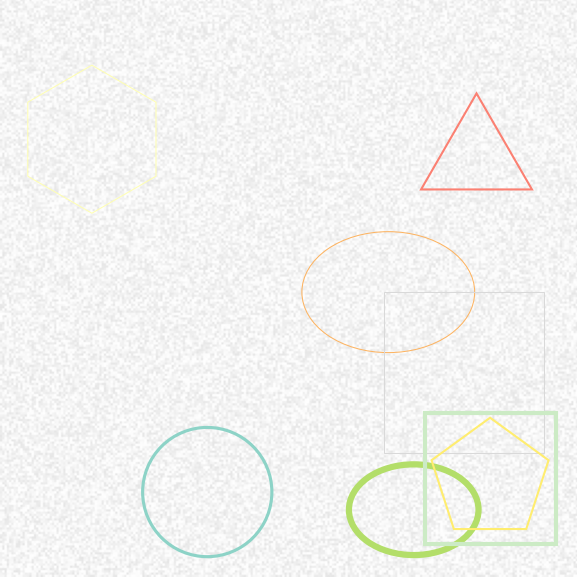[{"shape": "circle", "thickness": 1.5, "radius": 0.56, "center": [0.359, 0.147]}, {"shape": "hexagon", "thickness": 0.5, "radius": 0.64, "center": [0.159, 0.758]}, {"shape": "triangle", "thickness": 1, "radius": 0.55, "center": [0.825, 0.727]}, {"shape": "oval", "thickness": 0.5, "radius": 0.75, "center": [0.672, 0.493]}, {"shape": "oval", "thickness": 3, "radius": 0.56, "center": [0.716, 0.117]}, {"shape": "square", "thickness": 0.5, "radius": 0.7, "center": [0.804, 0.354]}, {"shape": "square", "thickness": 2, "radius": 0.57, "center": [0.85, 0.17]}, {"shape": "pentagon", "thickness": 1, "radius": 0.53, "center": [0.849, 0.169]}]